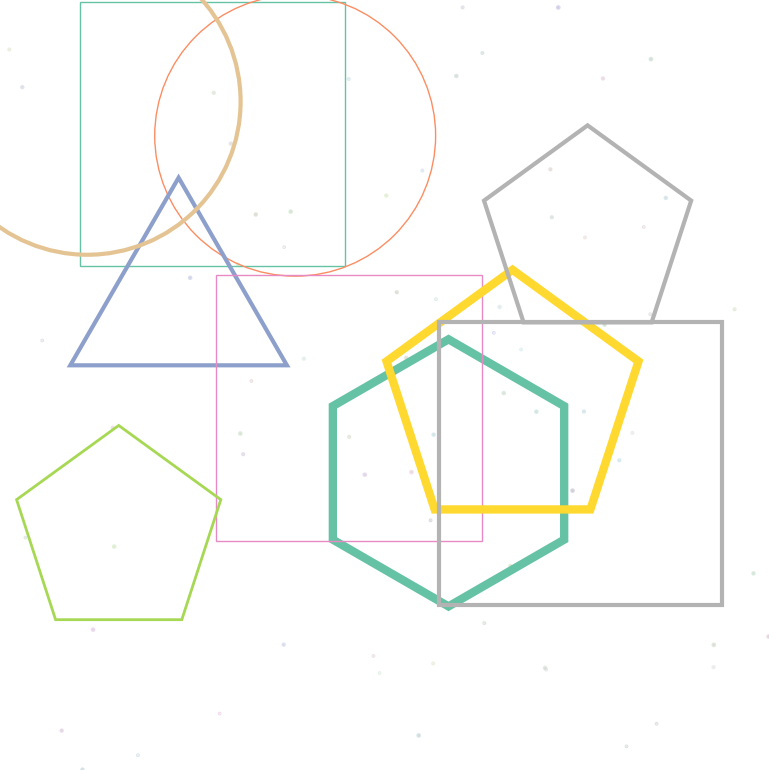[{"shape": "square", "thickness": 0.5, "radius": 0.86, "center": [0.276, 0.826]}, {"shape": "hexagon", "thickness": 3, "radius": 0.87, "center": [0.582, 0.386]}, {"shape": "circle", "thickness": 0.5, "radius": 0.91, "center": [0.383, 0.824]}, {"shape": "triangle", "thickness": 1.5, "radius": 0.81, "center": [0.232, 0.607]}, {"shape": "square", "thickness": 0.5, "radius": 0.86, "center": [0.453, 0.47]}, {"shape": "pentagon", "thickness": 1, "radius": 0.7, "center": [0.154, 0.308]}, {"shape": "pentagon", "thickness": 3, "radius": 0.86, "center": [0.666, 0.478]}, {"shape": "circle", "thickness": 1.5, "radius": 1.0, "center": [0.113, 0.868]}, {"shape": "square", "thickness": 1.5, "radius": 0.92, "center": [0.754, 0.398]}, {"shape": "pentagon", "thickness": 1.5, "radius": 0.71, "center": [0.763, 0.696]}]